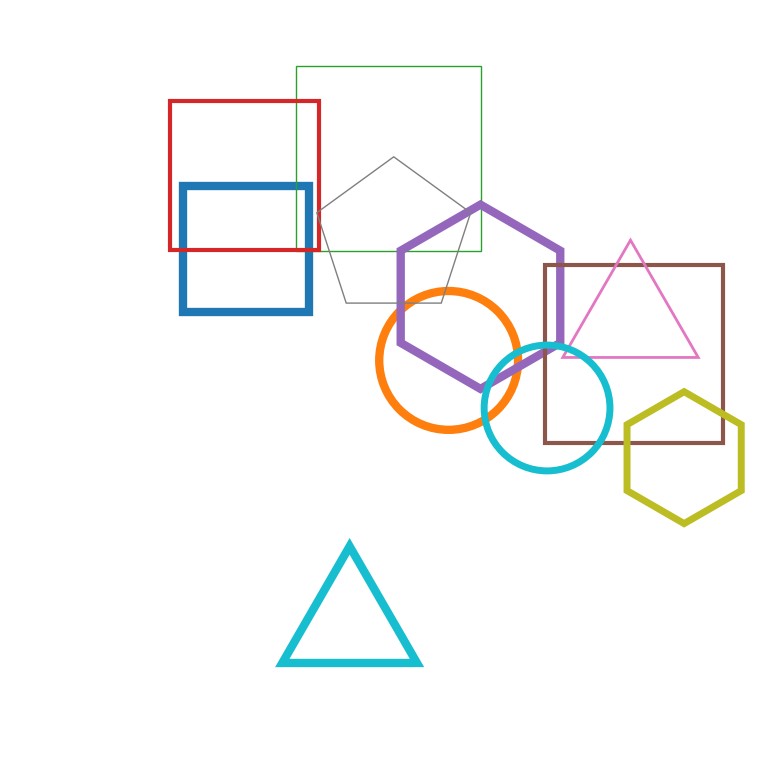[{"shape": "square", "thickness": 3, "radius": 0.41, "center": [0.32, 0.676]}, {"shape": "circle", "thickness": 3, "radius": 0.45, "center": [0.583, 0.532]}, {"shape": "square", "thickness": 0.5, "radius": 0.6, "center": [0.505, 0.794]}, {"shape": "square", "thickness": 1.5, "radius": 0.48, "center": [0.317, 0.772]}, {"shape": "hexagon", "thickness": 3, "radius": 0.6, "center": [0.624, 0.615]}, {"shape": "square", "thickness": 1.5, "radius": 0.58, "center": [0.823, 0.541]}, {"shape": "triangle", "thickness": 1, "radius": 0.51, "center": [0.819, 0.587]}, {"shape": "pentagon", "thickness": 0.5, "radius": 0.52, "center": [0.511, 0.691]}, {"shape": "hexagon", "thickness": 2.5, "radius": 0.43, "center": [0.888, 0.406]}, {"shape": "triangle", "thickness": 3, "radius": 0.5, "center": [0.454, 0.189]}, {"shape": "circle", "thickness": 2.5, "radius": 0.41, "center": [0.71, 0.47]}]